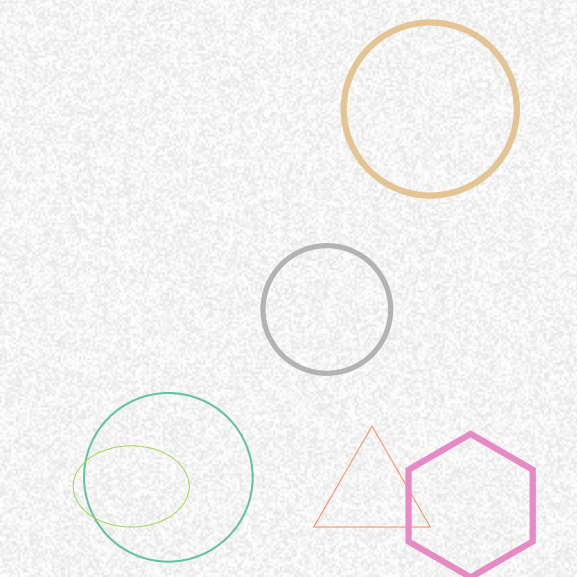[{"shape": "circle", "thickness": 1, "radius": 0.73, "center": [0.292, 0.173]}, {"shape": "triangle", "thickness": 0.5, "radius": 0.58, "center": [0.644, 0.145]}, {"shape": "hexagon", "thickness": 3, "radius": 0.62, "center": [0.815, 0.124]}, {"shape": "oval", "thickness": 0.5, "radius": 0.5, "center": [0.227, 0.157]}, {"shape": "circle", "thickness": 3, "radius": 0.75, "center": [0.745, 0.81]}, {"shape": "circle", "thickness": 2.5, "radius": 0.55, "center": [0.566, 0.463]}]